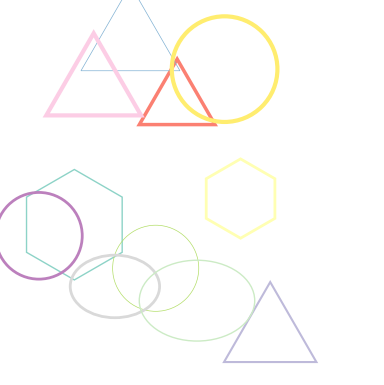[{"shape": "hexagon", "thickness": 1, "radius": 0.72, "center": [0.193, 0.416]}, {"shape": "hexagon", "thickness": 2, "radius": 0.52, "center": [0.625, 0.484]}, {"shape": "triangle", "thickness": 1.5, "radius": 0.69, "center": [0.702, 0.129]}, {"shape": "triangle", "thickness": 2.5, "radius": 0.57, "center": [0.46, 0.733]}, {"shape": "triangle", "thickness": 0.5, "radius": 0.74, "center": [0.339, 0.89]}, {"shape": "circle", "thickness": 0.5, "radius": 0.56, "center": [0.404, 0.303]}, {"shape": "triangle", "thickness": 3, "radius": 0.71, "center": [0.243, 0.771]}, {"shape": "oval", "thickness": 2, "radius": 0.58, "center": [0.298, 0.256]}, {"shape": "circle", "thickness": 2, "radius": 0.56, "center": [0.101, 0.388]}, {"shape": "oval", "thickness": 1, "radius": 0.75, "center": [0.512, 0.219]}, {"shape": "circle", "thickness": 3, "radius": 0.69, "center": [0.583, 0.82]}]